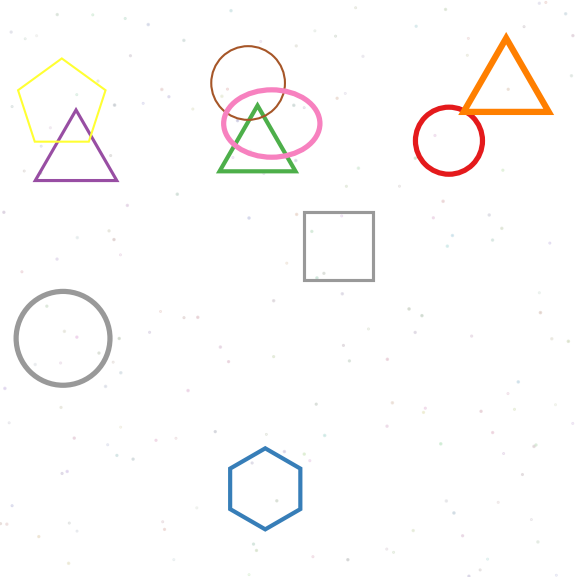[{"shape": "circle", "thickness": 2.5, "radius": 0.29, "center": [0.777, 0.755]}, {"shape": "hexagon", "thickness": 2, "radius": 0.35, "center": [0.459, 0.153]}, {"shape": "triangle", "thickness": 2, "radius": 0.38, "center": [0.446, 0.74]}, {"shape": "triangle", "thickness": 1.5, "radius": 0.41, "center": [0.132, 0.727]}, {"shape": "triangle", "thickness": 3, "radius": 0.43, "center": [0.877, 0.848]}, {"shape": "pentagon", "thickness": 1, "radius": 0.4, "center": [0.107, 0.818]}, {"shape": "circle", "thickness": 1, "radius": 0.32, "center": [0.43, 0.855]}, {"shape": "oval", "thickness": 2.5, "radius": 0.42, "center": [0.471, 0.785]}, {"shape": "circle", "thickness": 2.5, "radius": 0.41, "center": [0.109, 0.413]}, {"shape": "square", "thickness": 1.5, "radius": 0.3, "center": [0.586, 0.573]}]